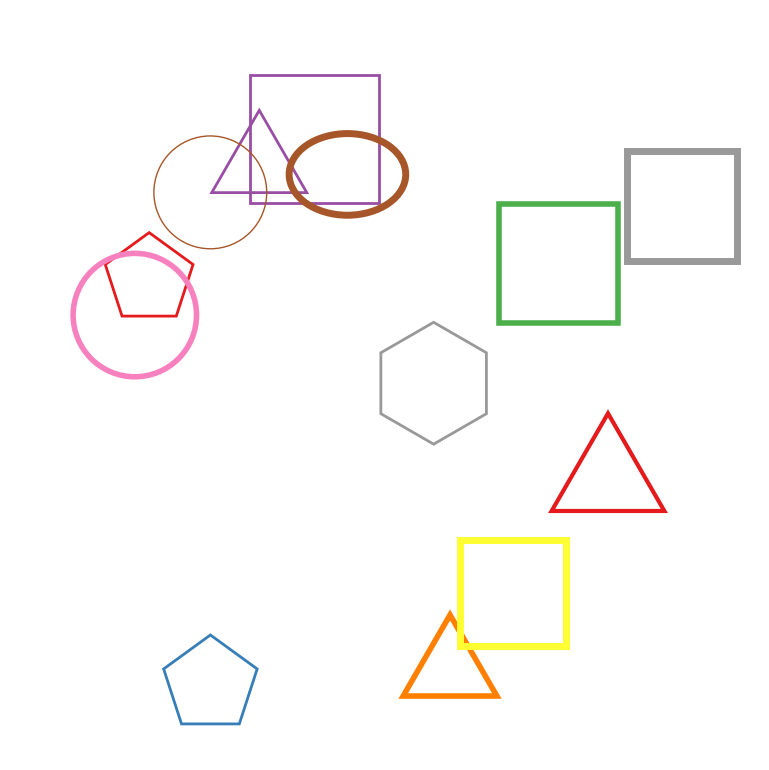[{"shape": "pentagon", "thickness": 1, "radius": 0.3, "center": [0.194, 0.638]}, {"shape": "triangle", "thickness": 1.5, "radius": 0.42, "center": [0.79, 0.379]}, {"shape": "pentagon", "thickness": 1, "radius": 0.32, "center": [0.273, 0.112]}, {"shape": "square", "thickness": 2, "radius": 0.39, "center": [0.726, 0.657]}, {"shape": "square", "thickness": 1, "radius": 0.42, "center": [0.409, 0.819]}, {"shape": "triangle", "thickness": 1, "radius": 0.36, "center": [0.337, 0.785]}, {"shape": "triangle", "thickness": 2, "radius": 0.35, "center": [0.584, 0.131]}, {"shape": "square", "thickness": 2.5, "radius": 0.34, "center": [0.666, 0.23]}, {"shape": "oval", "thickness": 2.5, "radius": 0.38, "center": [0.451, 0.773]}, {"shape": "circle", "thickness": 0.5, "radius": 0.37, "center": [0.273, 0.75]}, {"shape": "circle", "thickness": 2, "radius": 0.4, "center": [0.175, 0.591]}, {"shape": "square", "thickness": 2.5, "radius": 0.36, "center": [0.885, 0.733]}, {"shape": "hexagon", "thickness": 1, "radius": 0.4, "center": [0.563, 0.502]}]